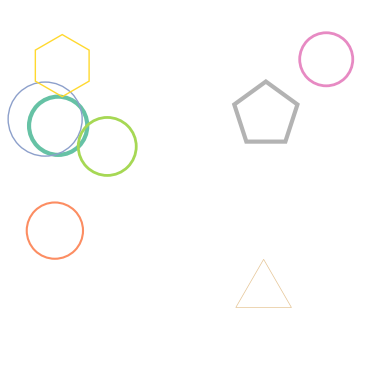[{"shape": "circle", "thickness": 3, "radius": 0.38, "center": [0.151, 0.673]}, {"shape": "circle", "thickness": 1.5, "radius": 0.37, "center": [0.143, 0.401]}, {"shape": "circle", "thickness": 1, "radius": 0.48, "center": [0.117, 0.691]}, {"shape": "circle", "thickness": 2, "radius": 0.34, "center": [0.847, 0.846]}, {"shape": "circle", "thickness": 2, "radius": 0.38, "center": [0.279, 0.62]}, {"shape": "hexagon", "thickness": 1, "radius": 0.4, "center": [0.162, 0.83]}, {"shape": "triangle", "thickness": 0.5, "radius": 0.42, "center": [0.685, 0.243]}, {"shape": "pentagon", "thickness": 3, "radius": 0.43, "center": [0.691, 0.702]}]